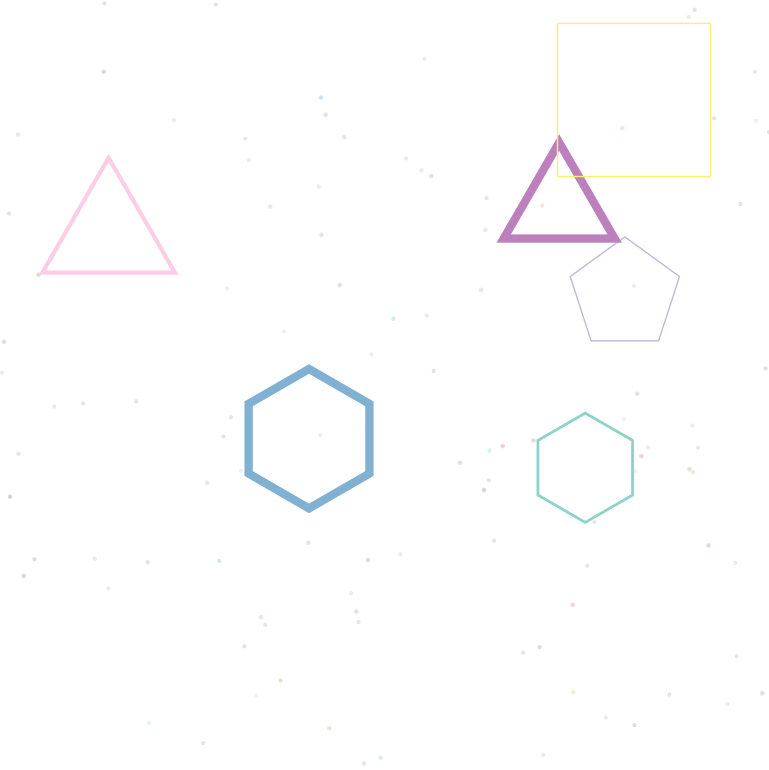[{"shape": "hexagon", "thickness": 1, "radius": 0.35, "center": [0.76, 0.393]}, {"shape": "pentagon", "thickness": 0.5, "radius": 0.37, "center": [0.811, 0.618]}, {"shape": "hexagon", "thickness": 3, "radius": 0.45, "center": [0.401, 0.43]}, {"shape": "triangle", "thickness": 1.5, "radius": 0.5, "center": [0.141, 0.696]}, {"shape": "triangle", "thickness": 3, "radius": 0.42, "center": [0.726, 0.732]}, {"shape": "square", "thickness": 0.5, "radius": 0.5, "center": [0.823, 0.871]}]